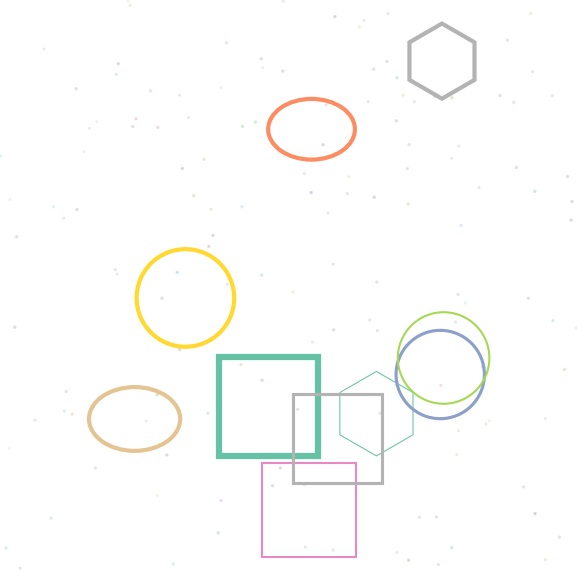[{"shape": "hexagon", "thickness": 0.5, "radius": 0.37, "center": [0.652, 0.283]}, {"shape": "square", "thickness": 3, "radius": 0.43, "center": [0.464, 0.295]}, {"shape": "oval", "thickness": 2, "radius": 0.38, "center": [0.539, 0.775]}, {"shape": "circle", "thickness": 1.5, "radius": 0.38, "center": [0.762, 0.351]}, {"shape": "square", "thickness": 1, "radius": 0.41, "center": [0.535, 0.116]}, {"shape": "circle", "thickness": 1, "radius": 0.4, "center": [0.768, 0.379]}, {"shape": "circle", "thickness": 2, "radius": 0.42, "center": [0.321, 0.483]}, {"shape": "oval", "thickness": 2, "radius": 0.39, "center": [0.233, 0.274]}, {"shape": "square", "thickness": 1.5, "radius": 0.38, "center": [0.585, 0.239]}, {"shape": "hexagon", "thickness": 2, "radius": 0.33, "center": [0.765, 0.893]}]